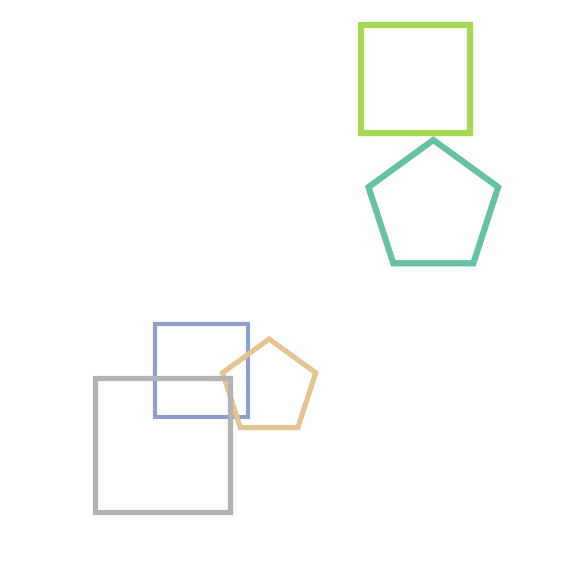[{"shape": "pentagon", "thickness": 3, "radius": 0.59, "center": [0.75, 0.639]}, {"shape": "square", "thickness": 2, "radius": 0.4, "center": [0.35, 0.357]}, {"shape": "square", "thickness": 3, "radius": 0.47, "center": [0.72, 0.862]}, {"shape": "pentagon", "thickness": 2.5, "radius": 0.42, "center": [0.466, 0.327]}, {"shape": "square", "thickness": 2.5, "radius": 0.58, "center": [0.281, 0.228]}]